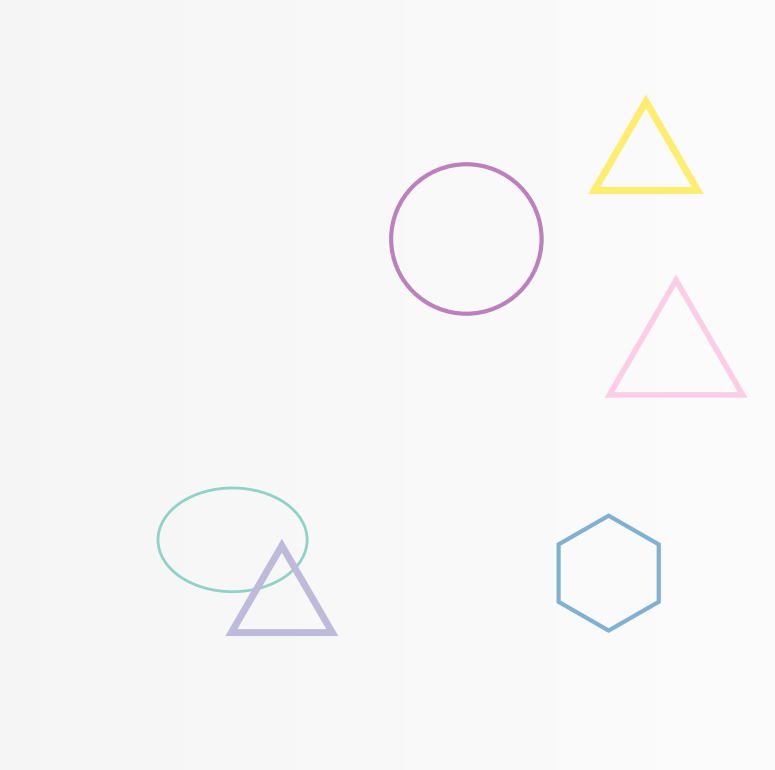[{"shape": "oval", "thickness": 1, "radius": 0.48, "center": [0.3, 0.299]}, {"shape": "triangle", "thickness": 2.5, "radius": 0.38, "center": [0.364, 0.216]}, {"shape": "hexagon", "thickness": 1.5, "radius": 0.37, "center": [0.785, 0.256]}, {"shape": "triangle", "thickness": 2, "radius": 0.5, "center": [0.872, 0.537]}, {"shape": "circle", "thickness": 1.5, "radius": 0.49, "center": [0.602, 0.69]}, {"shape": "triangle", "thickness": 2.5, "radius": 0.38, "center": [0.834, 0.791]}]